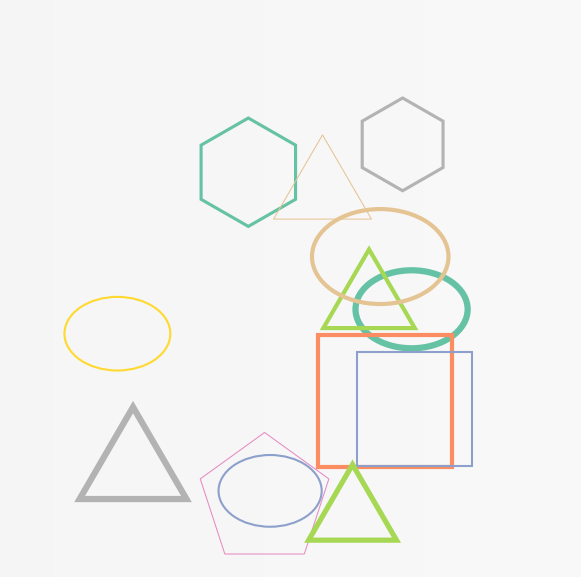[{"shape": "oval", "thickness": 3, "radius": 0.48, "center": [0.708, 0.464]}, {"shape": "hexagon", "thickness": 1.5, "radius": 0.47, "center": [0.427, 0.701]}, {"shape": "square", "thickness": 2, "radius": 0.57, "center": [0.662, 0.305]}, {"shape": "square", "thickness": 1, "radius": 0.49, "center": [0.713, 0.29]}, {"shape": "oval", "thickness": 1, "radius": 0.44, "center": [0.465, 0.149]}, {"shape": "pentagon", "thickness": 0.5, "radius": 0.58, "center": [0.455, 0.134]}, {"shape": "triangle", "thickness": 2, "radius": 0.45, "center": [0.635, 0.476]}, {"shape": "triangle", "thickness": 2.5, "radius": 0.44, "center": [0.607, 0.107]}, {"shape": "oval", "thickness": 1, "radius": 0.46, "center": [0.202, 0.421]}, {"shape": "triangle", "thickness": 0.5, "radius": 0.49, "center": [0.555, 0.668]}, {"shape": "oval", "thickness": 2, "radius": 0.59, "center": [0.654, 0.555]}, {"shape": "triangle", "thickness": 3, "radius": 0.53, "center": [0.229, 0.188]}, {"shape": "hexagon", "thickness": 1.5, "radius": 0.4, "center": [0.693, 0.749]}]